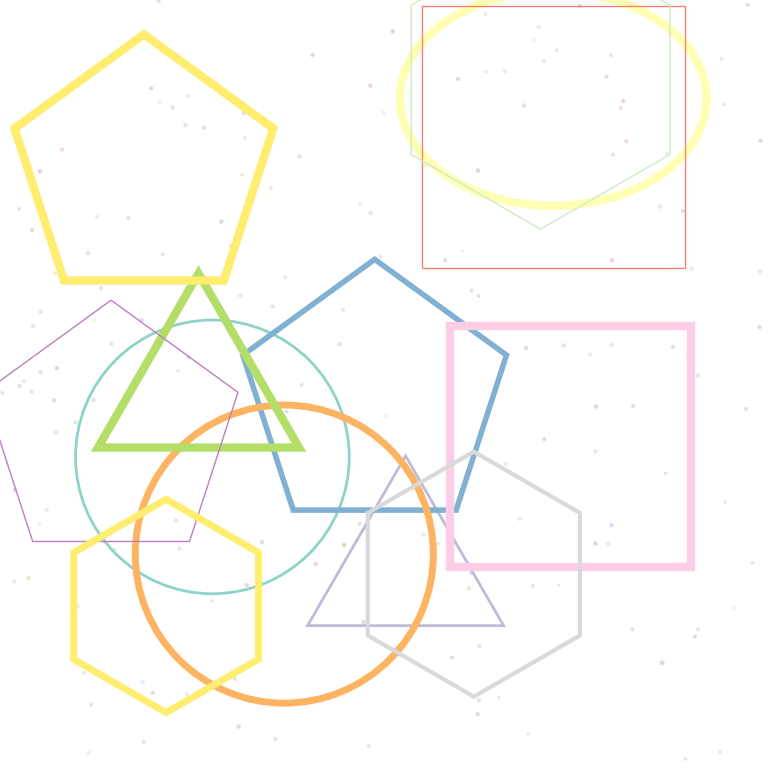[{"shape": "circle", "thickness": 1, "radius": 0.89, "center": [0.276, 0.407]}, {"shape": "oval", "thickness": 3, "radius": 1.0, "center": [0.718, 0.872]}, {"shape": "triangle", "thickness": 1, "radius": 0.73, "center": [0.527, 0.261]}, {"shape": "square", "thickness": 0.5, "radius": 0.85, "center": [0.719, 0.822]}, {"shape": "pentagon", "thickness": 2, "radius": 0.9, "center": [0.487, 0.483]}, {"shape": "circle", "thickness": 2.5, "radius": 0.97, "center": [0.369, 0.28]}, {"shape": "triangle", "thickness": 3, "radius": 0.75, "center": [0.258, 0.494]}, {"shape": "square", "thickness": 3, "radius": 0.78, "center": [0.741, 0.42]}, {"shape": "hexagon", "thickness": 1.5, "radius": 0.8, "center": [0.615, 0.254]}, {"shape": "pentagon", "thickness": 0.5, "radius": 0.87, "center": [0.144, 0.437]}, {"shape": "hexagon", "thickness": 0.5, "radius": 0.97, "center": [0.702, 0.896]}, {"shape": "hexagon", "thickness": 2.5, "radius": 0.69, "center": [0.216, 0.213]}, {"shape": "pentagon", "thickness": 3, "radius": 0.88, "center": [0.187, 0.779]}]